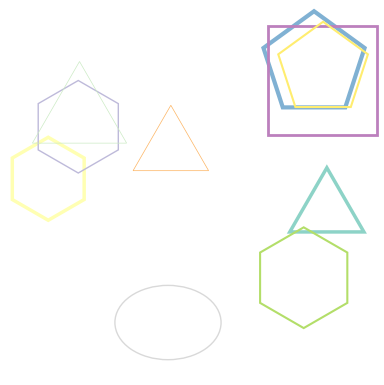[{"shape": "triangle", "thickness": 2.5, "radius": 0.56, "center": [0.849, 0.453]}, {"shape": "hexagon", "thickness": 2.5, "radius": 0.54, "center": [0.125, 0.536]}, {"shape": "hexagon", "thickness": 1, "radius": 0.6, "center": [0.203, 0.671]}, {"shape": "pentagon", "thickness": 3, "radius": 0.69, "center": [0.816, 0.833]}, {"shape": "triangle", "thickness": 0.5, "radius": 0.57, "center": [0.444, 0.613]}, {"shape": "hexagon", "thickness": 1.5, "radius": 0.65, "center": [0.789, 0.279]}, {"shape": "oval", "thickness": 1, "radius": 0.69, "center": [0.436, 0.162]}, {"shape": "square", "thickness": 2, "radius": 0.71, "center": [0.837, 0.791]}, {"shape": "triangle", "thickness": 0.5, "radius": 0.71, "center": [0.207, 0.699]}, {"shape": "pentagon", "thickness": 1.5, "radius": 0.61, "center": [0.839, 0.821]}]